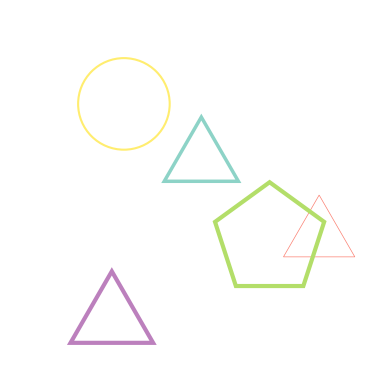[{"shape": "triangle", "thickness": 2.5, "radius": 0.56, "center": [0.523, 0.585]}, {"shape": "triangle", "thickness": 0.5, "radius": 0.54, "center": [0.829, 0.386]}, {"shape": "pentagon", "thickness": 3, "radius": 0.75, "center": [0.7, 0.378]}, {"shape": "triangle", "thickness": 3, "radius": 0.62, "center": [0.29, 0.171]}, {"shape": "circle", "thickness": 1.5, "radius": 0.59, "center": [0.322, 0.73]}]